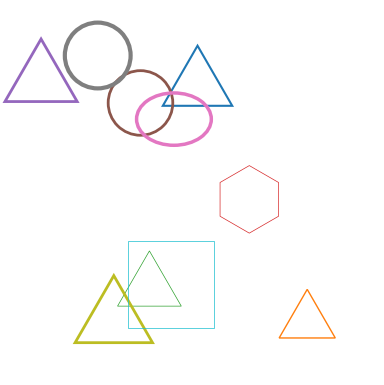[{"shape": "triangle", "thickness": 1.5, "radius": 0.52, "center": [0.513, 0.777]}, {"shape": "triangle", "thickness": 1, "radius": 0.42, "center": [0.798, 0.164]}, {"shape": "triangle", "thickness": 0.5, "radius": 0.48, "center": [0.388, 0.253]}, {"shape": "hexagon", "thickness": 0.5, "radius": 0.44, "center": [0.648, 0.482]}, {"shape": "triangle", "thickness": 2, "radius": 0.54, "center": [0.107, 0.79]}, {"shape": "circle", "thickness": 2, "radius": 0.42, "center": [0.365, 0.733]}, {"shape": "oval", "thickness": 2.5, "radius": 0.49, "center": [0.452, 0.691]}, {"shape": "circle", "thickness": 3, "radius": 0.43, "center": [0.254, 0.856]}, {"shape": "triangle", "thickness": 2, "radius": 0.58, "center": [0.296, 0.168]}, {"shape": "square", "thickness": 0.5, "radius": 0.56, "center": [0.445, 0.261]}]